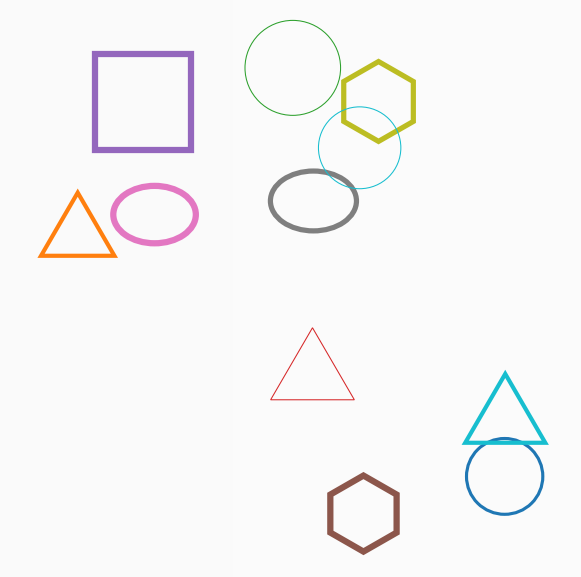[{"shape": "circle", "thickness": 1.5, "radius": 0.33, "center": [0.868, 0.174]}, {"shape": "triangle", "thickness": 2, "radius": 0.36, "center": [0.134, 0.593]}, {"shape": "circle", "thickness": 0.5, "radius": 0.41, "center": [0.504, 0.882]}, {"shape": "triangle", "thickness": 0.5, "radius": 0.42, "center": [0.538, 0.348]}, {"shape": "square", "thickness": 3, "radius": 0.42, "center": [0.246, 0.822]}, {"shape": "hexagon", "thickness": 3, "radius": 0.33, "center": [0.625, 0.11]}, {"shape": "oval", "thickness": 3, "radius": 0.36, "center": [0.266, 0.628]}, {"shape": "oval", "thickness": 2.5, "radius": 0.37, "center": [0.539, 0.651]}, {"shape": "hexagon", "thickness": 2.5, "radius": 0.35, "center": [0.651, 0.823]}, {"shape": "triangle", "thickness": 2, "radius": 0.4, "center": [0.869, 0.272]}, {"shape": "circle", "thickness": 0.5, "radius": 0.35, "center": [0.619, 0.743]}]